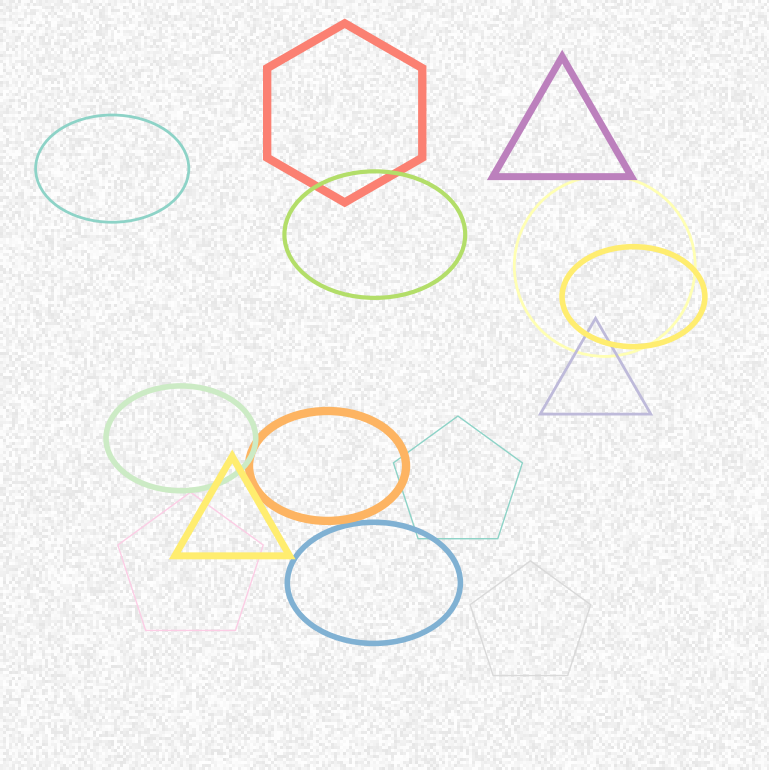[{"shape": "oval", "thickness": 1, "radius": 0.5, "center": [0.146, 0.781]}, {"shape": "pentagon", "thickness": 0.5, "radius": 0.44, "center": [0.595, 0.372]}, {"shape": "circle", "thickness": 1, "radius": 0.59, "center": [0.785, 0.655]}, {"shape": "triangle", "thickness": 1, "radius": 0.41, "center": [0.773, 0.504]}, {"shape": "hexagon", "thickness": 3, "radius": 0.58, "center": [0.448, 0.853]}, {"shape": "oval", "thickness": 2, "radius": 0.56, "center": [0.486, 0.243]}, {"shape": "oval", "thickness": 3, "radius": 0.51, "center": [0.425, 0.395]}, {"shape": "oval", "thickness": 1.5, "radius": 0.59, "center": [0.487, 0.695]}, {"shape": "pentagon", "thickness": 0.5, "radius": 0.5, "center": [0.247, 0.262]}, {"shape": "pentagon", "thickness": 0.5, "radius": 0.41, "center": [0.689, 0.189]}, {"shape": "triangle", "thickness": 2.5, "radius": 0.52, "center": [0.73, 0.823]}, {"shape": "oval", "thickness": 2, "radius": 0.49, "center": [0.235, 0.431]}, {"shape": "triangle", "thickness": 2.5, "radius": 0.43, "center": [0.302, 0.321]}, {"shape": "oval", "thickness": 2, "radius": 0.46, "center": [0.823, 0.615]}]